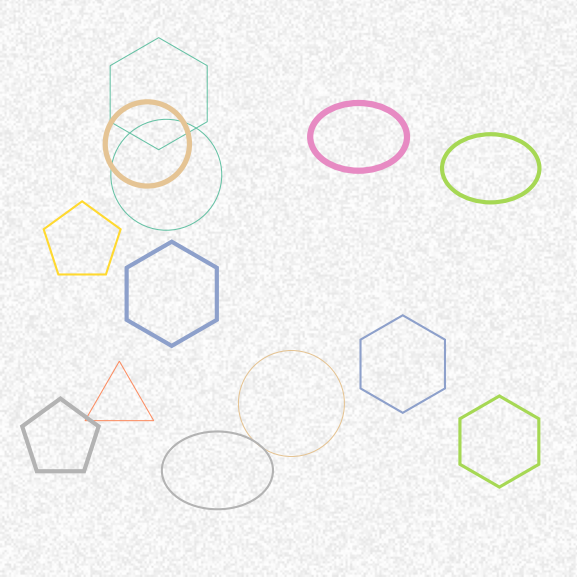[{"shape": "hexagon", "thickness": 0.5, "radius": 0.49, "center": [0.275, 0.837]}, {"shape": "circle", "thickness": 0.5, "radius": 0.48, "center": [0.288, 0.696]}, {"shape": "triangle", "thickness": 0.5, "radius": 0.34, "center": [0.207, 0.305]}, {"shape": "hexagon", "thickness": 1, "radius": 0.42, "center": [0.697, 0.369]}, {"shape": "hexagon", "thickness": 2, "radius": 0.45, "center": [0.297, 0.49]}, {"shape": "oval", "thickness": 3, "radius": 0.42, "center": [0.621, 0.762]}, {"shape": "hexagon", "thickness": 1.5, "radius": 0.39, "center": [0.865, 0.235]}, {"shape": "oval", "thickness": 2, "radius": 0.42, "center": [0.85, 0.708]}, {"shape": "pentagon", "thickness": 1, "radius": 0.35, "center": [0.142, 0.581]}, {"shape": "circle", "thickness": 2.5, "radius": 0.36, "center": [0.255, 0.75]}, {"shape": "circle", "thickness": 0.5, "radius": 0.46, "center": [0.505, 0.3]}, {"shape": "oval", "thickness": 1, "radius": 0.48, "center": [0.376, 0.185]}, {"shape": "pentagon", "thickness": 2, "radius": 0.35, "center": [0.105, 0.239]}]